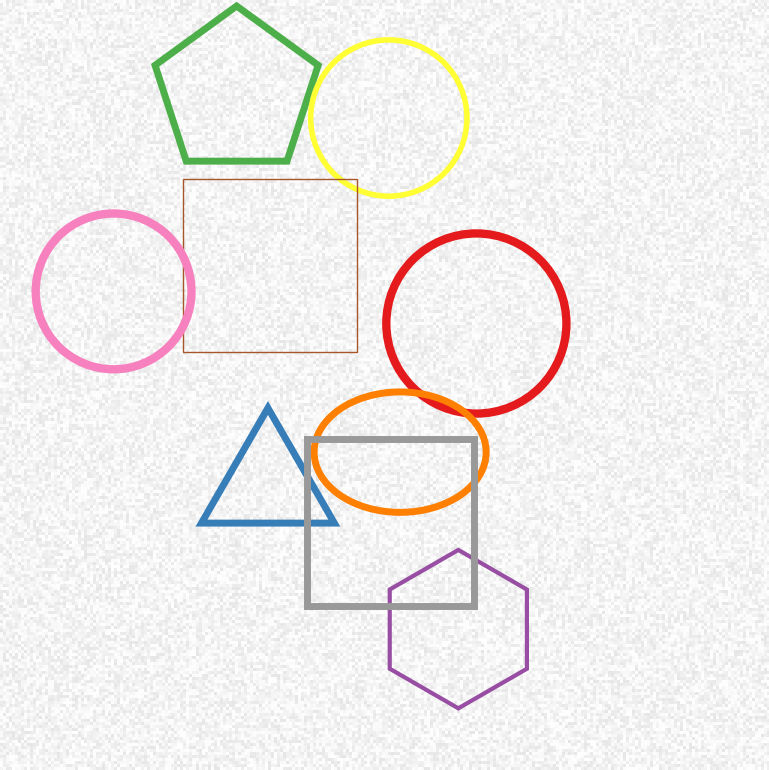[{"shape": "circle", "thickness": 3, "radius": 0.58, "center": [0.619, 0.58]}, {"shape": "triangle", "thickness": 2.5, "radius": 0.5, "center": [0.348, 0.37]}, {"shape": "pentagon", "thickness": 2.5, "radius": 0.56, "center": [0.307, 0.881]}, {"shape": "hexagon", "thickness": 1.5, "radius": 0.51, "center": [0.595, 0.183]}, {"shape": "oval", "thickness": 2.5, "radius": 0.56, "center": [0.52, 0.413]}, {"shape": "circle", "thickness": 2, "radius": 0.51, "center": [0.505, 0.847]}, {"shape": "square", "thickness": 0.5, "radius": 0.56, "center": [0.35, 0.655]}, {"shape": "circle", "thickness": 3, "radius": 0.51, "center": [0.148, 0.622]}, {"shape": "square", "thickness": 2.5, "radius": 0.54, "center": [0.507, 0.321]}]